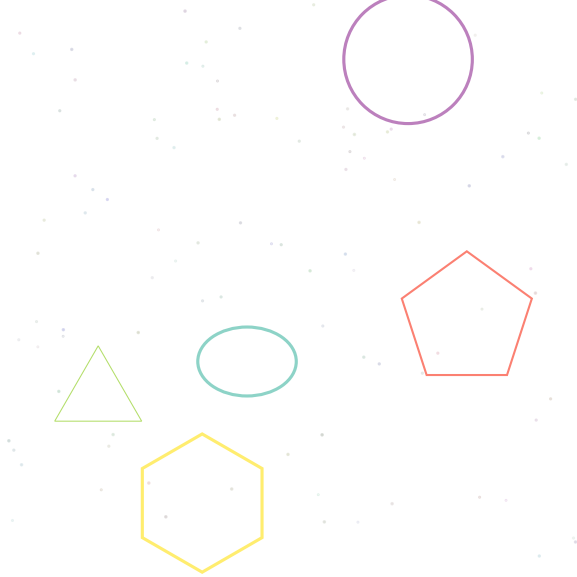[{"shape": "oval", "thickness": 1.5, "radius": 0.43, "center": [0.428, 0.373]}, {"shape": "pentagon", "thickness": 1, "radius": 0.59, "center": [0.808, 0.446]}, {"shape": "triangle", "thickness": 0.5, "radius": 0.43, "center": [0.17, 0.313]}, {"shape": "circle", "thickness": 1.5, "radius": 0.56, "center": [0.707, 0.896]}, {"shape": "hexagon", "thickness": 1.5, "radius": 0.6, "center": [0.35, 0.128]}]